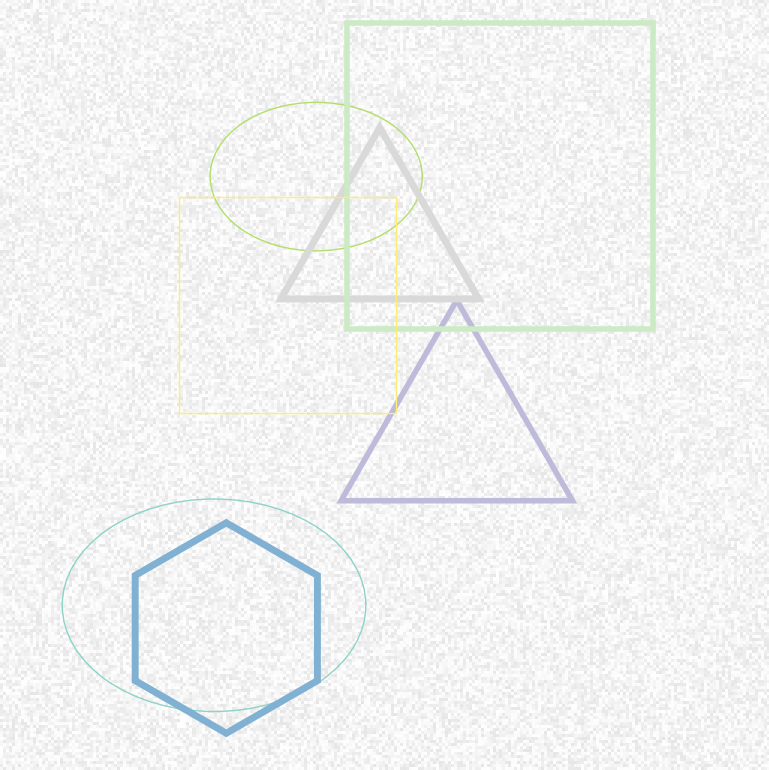[{"shape": "oval", "thickness": 0.5, "radius": 0.99, "center": [0.278, 0.214]}, {"shape": "triangle", "thickness": 2, "radius": 0.87, "center": [0.593, 0.436]}, {"shape": "hexagon", "thickness": 2.5, "radius": 0.68, "center": [0.294, 0.184]}, {"shape": "oval", "thickness": 0.5, "radius": 0.69, "center": [0.411, 0.771]}, {"shape": "triangle", "thickness": 2.5, "radius": 0.74, "center": [0.493, 0.686]}, {"shape": "square", "thickness": 2, "radius": 0.99, "center": [0.649, 0.772]}, {"shape": "square", "thickness": 0.5, "radius": 0.7, "center": [0.373, 0.604]}]